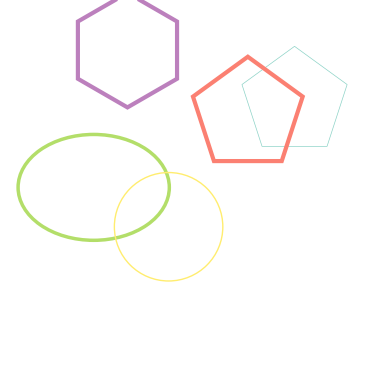[{"shape": "pentagon", "thickness": 0.5, "radius": 0.72, "center": [0.765, 0.736]}, {"shape": "pentagon", "thickness": 3, "radius": 0.75, "center": [0.644, 0.703]}, {"shape": "oval", "thickness": 2.5, "radius": 0.98, "center": [0.243, 0.513]}, {"shape": "hexagon", "thickness": 3, "radius": 0.74, "center": [0.331, 0.87]}, {"shape": "circle", "thickness": 1, "radius": 0.7, "center": [0.438, 0.411]}]